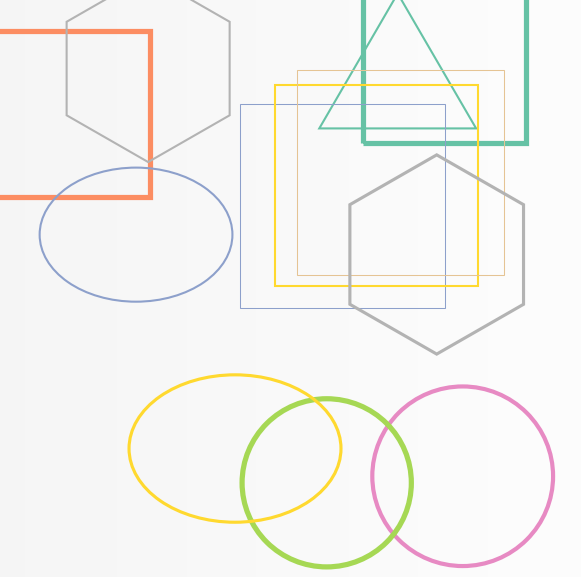[{"shape": "triangle", "thickness": 1, "radius": 0.78, "center": [0.684, 0.855]}, {"shape": "square", "thickness": 2.5, "radius": 0.7, "center": [0.765, 0.892]}, {"shape": "square", "thickness": 2.5, "radius": 0.72, "center": [0.114, 0.801]}, {"shape": "oval", "thickness": 1, "radius": 0.83, "center": [0.234, 0.593]}, {"shape": "square", "thickness": 0.5, "radius": 0.88, "center": [0.589, 0.643]}, {"shape": "circle", "thickness": 2, "radius": 0.78, "center": [0.796, 0.174]}, {"shape": "circle", "thickness": 2.5, "radius": 0.73, "center": [0.562, 0.163]}, {"shape": "square", "thickness": 1, "radius": 0.87, "center": [0.649, 0.678]}, {"shape": "oval", "thickness": 1.5, "radius": 0.91, "center": [0.404, 0.222]}, {"shape": "square", "thickness": 0.5, "radius": 0.89, "center": [0.689, 0.701]}, {"shape": "hexagon", "thickness": 1.5, "radius": 0.86, "center": [0.751, 0.558]}, {"shape": "hexagon", "thickness": 1, "radius": 0.81, "center": [0.255, 0.88]}]